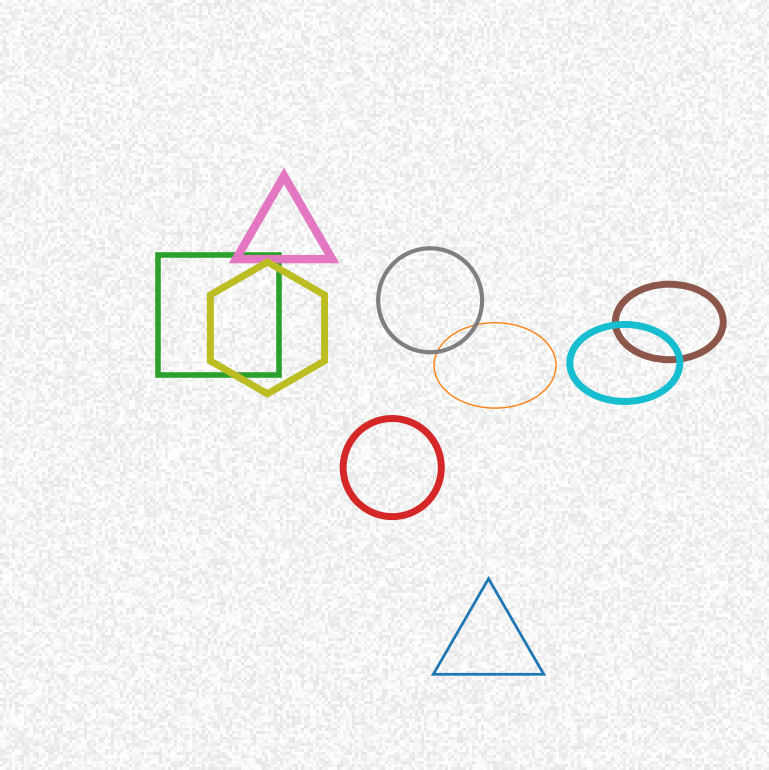[{"shape": "triangle", "thickness": 1, "radius": 0.41, "center": [0.634, 0.166]}, {"shape": "oval", "thickness": 0.5, "radius": 0.4, "center": [0.643, 0.525]}, {"shape": "square", "thickness": 2, "radius": 0.39, "center": [0.284, 0.591]}, {"shape": "circle", "thickness": 2.5, "radius": 0.32, "center": [0.509, 0.393]}, {"shape": "oval", "thickness": 2.5, "radius": 0.35, "center": [0.869, 0.582]}, {"shape": "triangle", "thickness": 3, "radius": 0.36, "center": [0.369, 0.7]}, {"shape": "circle", "thickness": 1.5, "radius": 0.34, "center": [0.559, 0.61]}, {"shape": "hexagon", "thickness": 2.5, "radius": 0.43, "center": [0.347, 0.574]}, {"shape": "oval", "thickness": 2.5, "radius": 0.36, "center": [0.811, 0.529]}]